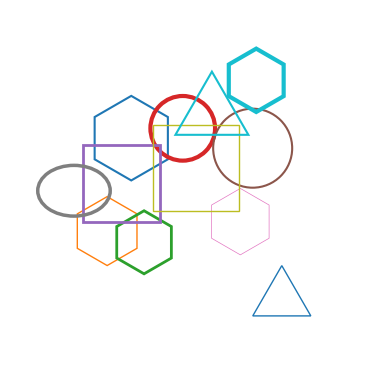[{"shape": "triangle", "thickness": 1, "radius": 0.44, "center": [0.732, 0.223]}, {"shape": "hexagon", "thickness": 1.5, "radius": 0.55, "center": [0.341, 0.641]}, {"shape": "hexagon", "thickness": 1, "radius": 0.45, "center": [0.278, 0.4]}, {"shape": "hexagon", "thickness": 2, "radius": 0.41, "center": [0.374, 0.371]}, {"shape": "circle", "thickness": 3, "radius": 0.42, "center": [0.475, 0.667]}, {"shape": "square", "thickness": 2, "radius": 0.5, "center": [0.316, 0.523]}, {"shape": "circle", "thickness": 1.5, "radius": 0.51, "center": [0.656, 0.615]}, {"shape": "hexagon", "thickness": 0.5, "radius": 0.43, "center": [0.624, 0.424]}, {"shape": "oval", "thickness": 2.5, "radius": 0.47, "center": [0.192, 0.505]}, {"shape": "square", "thickness": 1, "radius": 0.56, "center": [0.509, 0.564]}, {"shape": "triangle", "thickness": 1.5, "radius": 0.55, "center": [0.55, 0.705]}, {"shape": "hexagon", "thickness": 3, "radius": 0.41, "center": [0.666, 0.791]}]